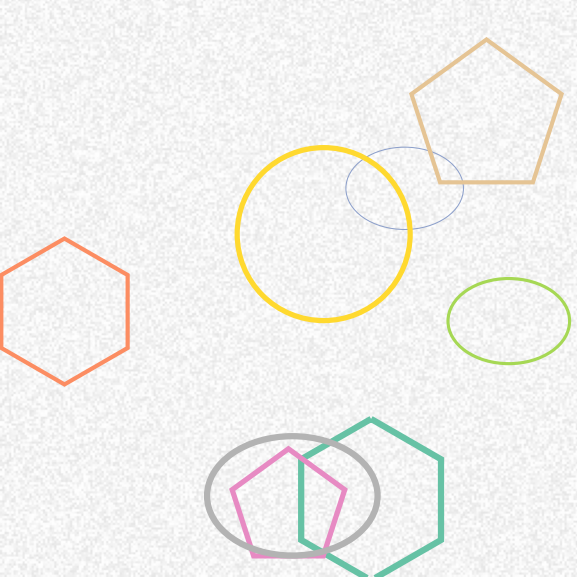[{"shape": "hexagon", "thickness": 3, "radius": 0.7, "center": [0.643, 0.134]}, {"shape": "hexagon", "thickness": 2, "radius": 0.63, "center": [0.112, 0.46]}, {"shape": "oval", "thickness": 0.5, "radius": 0.51, "center": [0.701, 0.673]}, {"shape": "pentagon", "thickness": 2.5, "radius": 0.51, "center": [0.499, 0.119]}, {"shape": "oval", "thickness": 1.5, "radius": 0.53, "center": [0.881, 0.443]}, {"shape": "circle", "thickness": 2.5, "radius": 0.75, "center": [0.56, 0.594]}, {"shape": "pentagon", "thickness": 2, "radius": 0.68, "center": [0.842, 0.794]}, {"shape": "oval", "thickness": 3, "radius": 0.74, "center": [0.506, 0.14]}]